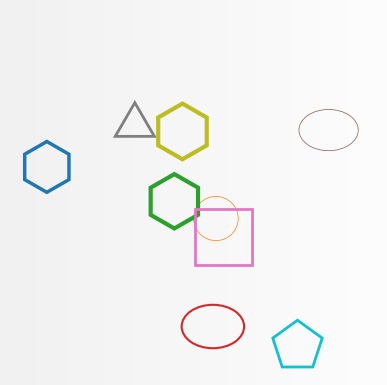[{"shape": "hexagon", "thickness": 2.5, "radius": 0.33, "center": [0.121, 0.566]}, {"shape": "circle", "thickness": 0.5, "radius": 0.29, "center": [0.557, 0.432]}, {"shape": "hexagon", "thickness": 3, "radius": 0.35, "center": [0.45, 0.477]}, {"shape": "oval", "thickness": 1.5, "radius": 0.4, "center": [0.549, 0.152]}, {"shape": "oval", "thickness": 0.5, "radius": 0.38, "center": [0.848, 0.662]}, {"shape": "square", "thickness": 2, "radius": 0.36, "center": [0.576, 0.385]}, {"shape": "triangle", "thickness": 2, "radius": 0.29, "center": [0.348, 0.675]}, {"shape": "hexagon", "thickness": 3, "radius": 0.36, "center": [0.471, 0.659]}, {"shape": "pentagon", "thickness": 2, "radius": 0.34, "center": [0.768, 0.101]}]